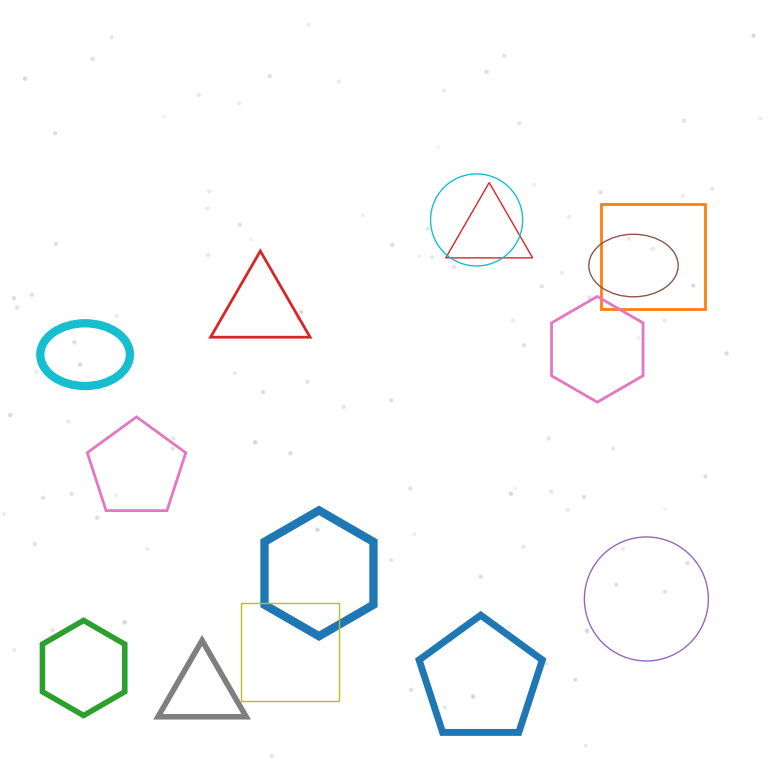[{"shape": "hexagon", "thickness": 3, "radius": 0.41, "center": [0.414, 0.255]}, {"shape": "pentagon", "thickness": 2.5, "radius": 0.42, "center": [0.624, 0.117]}, {"shape": "square", "thickness": 1, "radius": 0.34, "center": [0.848, 0.667]}, {"shape": "hexagon", "thickness": 2, "radius": 0.31, "center": [0.109, 0.133]}, {"shape": "triangle", "thickness": 1, "radius": 0.37, "center": [0.338, 0.599]}, {"shape": "triangle", "thickness": 0.5, "radius": 0.33, "center": [0.635, 0.698]}, {"shape": "circle", "thickness": 0.5, "radius": 0.4, "center": [0.839, 0.222]}, {"shape": "oval", "thickness": 0.5, "radius": 0.29, "center": [0.823, 0.655]}, {"shape": "pentagon", "thickness": 1, "radius": 0.34, "center": [0.177, 0.391]}, {"shape": "hexagon", "thickness": 1, "radius": 0.34, "center": [0.776, 0.546]}, {"shape": "triangle", "thickness": 2, "radius": 0.33, "center": [0.262, 0.102]}, {"shape": "square", "thickness": 0.5, "radius": 0.32, "center": [0.376, 0.153]}, {"shape": "oval", "thickness": 3, "radius": 0.29, "center": [0.111, 0.539]}, {"shape": "circle", "thickness": 0.5, "radius": 0.3, "center": [0.619, 0.714]}]